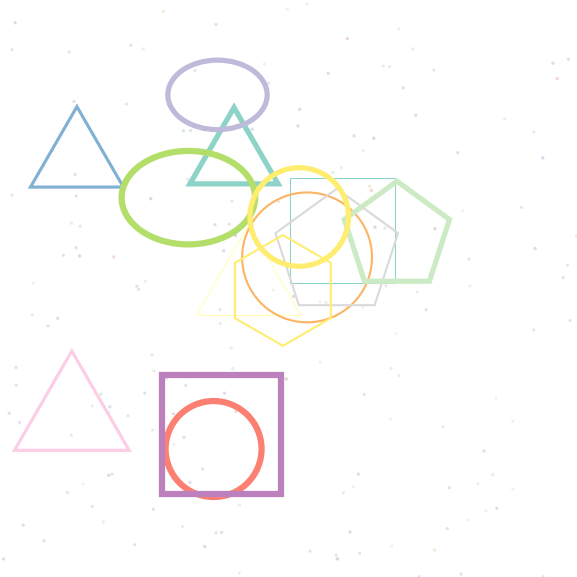[{"shape": "square", "thickness": 0.5, "radius": 0.45, "center": [0.592, 0.6]}, {"shape": "triangle", "thickness": 2.5, "radius": 0.44, "center": [0.405, 0.725]}, {"shape": "triangle", "thickness": 0.5, "radius": 0.52, "center": [0.431, 0.505]}, {"shape": "oval", "thickness": 2.5, "radius": 0.43, "center": [0.377, 0.835]}, {"shape": "circle", "thickness": 3, "radius": 0.42, "center": [0.37, 0.222]}, {"shape": "triangle", "thickness": 1.5, "radius": 0.46, "center": [0.133, 0.722]}, {"shape": "circle", "thickness": 1, "radius": 0.56, "center": [0.532, 0.553]}, {"shape": "oval", "thickness": 3, "radius": 0.58, "center": [0.326, 0.657]}, {"shape": "triangle", "thickness": 1.5, "radius": 0.57, "center": [0.124, 0.277]}, {"shape": "pentagon", "thickness": 1, "radius": 0.56, "center": [0.583, 0.561]}, {"shape": "square", "thickness": 3, "radius": 0.52, "center": [0.384, 0.246]}, {"shape": "pentagon", "thickness": 2.5, "radius": 0.48, "center": [0.687, 0.59]}, {"shape": "hexagon", "thickness": 1, "radius": 0.48, "center": [0.49, 0.496]}, {"shape": "circle", "thickness": 2.5, "radius": 0.43, "center": [0.518, 0.623]}]